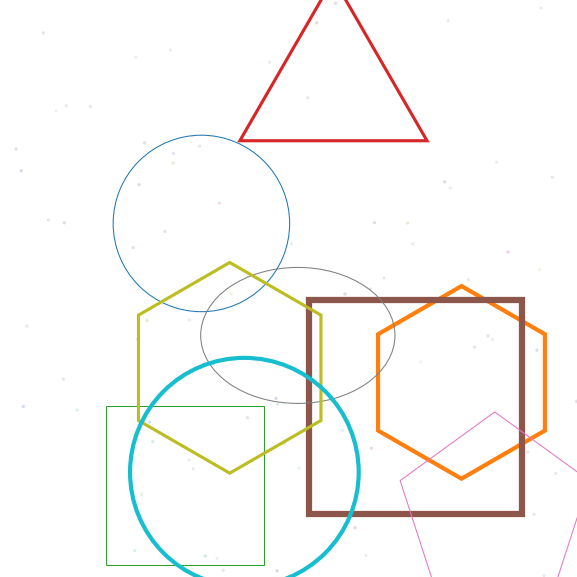[{"shape": "circle", "thickness": 0.5, "radius": 0.76, "center": [0.349, 0.612]}, {"shape": "hexagon", "thickness": 2, "radius": 0.83, "center": [0.799, 0.337]}, {"shape": "square", "thickness": 0.5, "radius": 0.68, "center": [0.32, 0.159]}, {"shape": "triangle", "thickness": 1.5, "radius": 0.94, "center": [0.577, 0.849]}, {"shape": "square", "thickness": 3, "radius": 0.92, "center": [0.72, 0.295]}, {"shape": "pentagon", "thickness": 0.5, "radius": 0.86, "center": [0.857, 0.114]}, {"shape": "oval", "thickness": 0.5, "radius": 0.84, "center": [0.516, 0.418]}, {"shape": "hexagon", "thickness": 1.5, "radius": 0.91, "center": [0.398, 0.362]}, {"shape": "circle", "thickness": 2, "radius": 0.99, "center": [0.423, 0.181]}]